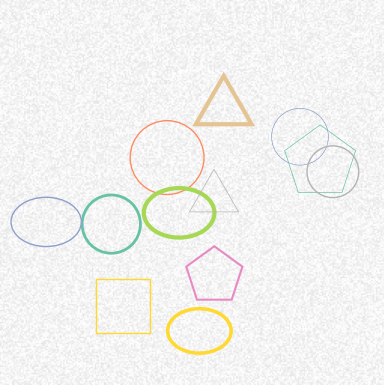[{"shape": "pentagon", "thickness": 0.5, "radius": 0.48, "center": [0.832, 0.579]}, {"shape": "circle", "thickness": 2, "radius": 0.38, "center": [0.289, 0.418]}, {"shape": "circle", "thickness": 1, "radius": 0.48, "center": [0.434, 0.591]}, {"shape": "oval", "thickness": 1, "radius": 0.46, "center": [0.12, 0.424]}, {"shape": "circle", "thickness": 0.5, "radius": 0.37, "center": [0.779, 0.645]}, {"shape": "pentagon", "thickness": 1.5, "radius": 0.38, "center": [0.557, 0.284]}, {"shape": "oval", "thickness": 3, "radius": 0.46, "center": [0.465, 0.447]}, {"shape": "oval", "thickness": 2.5, "radius": 0.41, "center": [0.518, 0.14]}, {"shape": "square", "thickness": 1, "radius": 0.35, "center": [0.32, 0.204]}, {"shape": "triangle", "thickness": 3, "radius": 0.42, "center": [0.581, 0.719]}, {"shape": "circle", "thickness": 1, "radius": 0.34, "center": [0.865, 0.554]}, {"shape": "triangle", "thickness": 0.5, "radius": 0.37, "center": [0.556, 0.487]}]